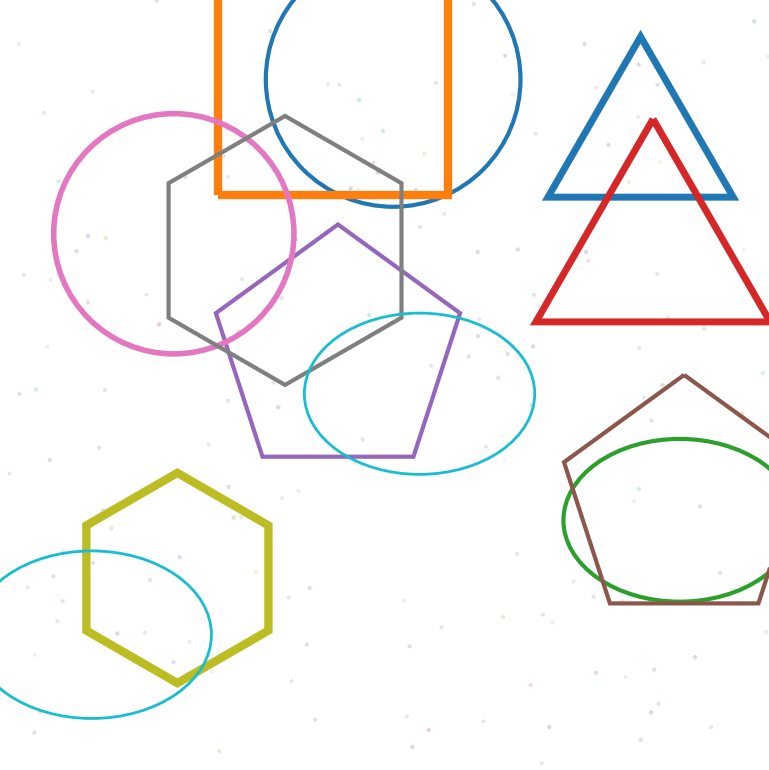[{"shape": "circle", "thickness": 1.5, "radius": 0.83, "center": [0.511, 0.897]}, {"shape": "triangle", "thickness": 2.5, "radius": 0.69, "center": [0.832, 0.813]}, {"shape": "square", "thickness": 3, "radius": 0.75, "center": [0.432, 0.896]}, {"shape": "oval", "thickness": 1.5, "radius": 0.75, "center": [0.883, 0.324]}, {"shape": "triangle", "thickness": 2.5, "radius": 0.88, "center": [0.848, 0.67]}, {"shape": "pentagon", "thickness": 1.5, "radius": 0.83, "center": [0.439, 0.542]}, {"shape": "pentagon", "thickness": 1.5, "radius": 0.82, "center": [0.889, 0.349]}, {"shape": "circle", "thickness": 2, "radius": 0.78, "center": [0.226, 0.696]}, {"shape": "hexagon", "thickness": 1.5, "radius": 0.87, "center": [0.37, 0.675]}, {"shape": "hexagon", "thickness": 3, "radius": 0.68, "center": [0.23, 0.249]}, {"shape": "oval", "thickness": 1, "radius": 0.75, "center": [0.545, 0.489]}, {"shape": "oval", "thickness": 1, "radius": 0.78, "center": [0.119, 0.176]}]